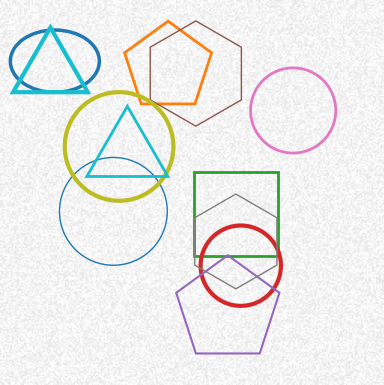[{"shape": "oval", "thickness": 2.5, "radius": 0.58, "center": [0.142, 0.841]}, {"shape": "circle", "thickness": 1, "radius": 0.7, "center": [0.295, 0.451]}, {"shape": "pentagon", "thickness": 2, "radius": 0.59, "center": [0.437, 0.826]}, {"shape": "square", "thickness": 2, "radius": 0.54, "center": [0.612, 0.444]}, {"shape": "circle", "thickness": 3, "radius": 0.52, "center": [0.625, 0.31]}, {"shape": "pentagon", "thickness": 1.5, "radius": 0.7, "center": [0.592, 0.196]}, {"shape": "hexagon", "thickness": 1, "radius": 0.68, "center": [0.509, 0.809]}, {"shape": "circle", "thickness": 2, "radius": 0.55, "center": [0.761, 0.713]}, {"shape": "hexagon", "thickness": 1, "radius": 0.62, "center": [0.613, 0.373]}, {"shape": "circle", "thickness": 3, "radius": 0.71, "center": [0.309, 0.62]}, {"shape": "triangle", "thickness": 2, "radius": 0.61, "center": [0.331, 0.602]}, {"shape": "triangle", "thickness": 3, "radius": 0.56, "center": [0.131, 0.817]}]